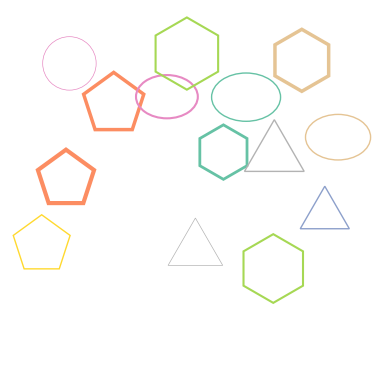[{"shape": "oval", "thickness": 1, "radius": 0.45, "center": [0.639, 0.748]}, {"shape": "hexagon", "thickness": 2, "radius": 0.35, "center": [0.58, 0.605]}, {"shape": "pentagon", "thickness": 3, "radius": 0.38, "center": [0.171, 0.535]}, {"shape": "pentagon", "thickness": 2.5, "radius": 0.41, "center": [0.295, 0.73]}, {"shape": "triangle", "thickness": 1, "radius": 0.37, "center": [0.844, 0.443]}, {"shape": "oval", "thickness": 1.5, "radius": 0.4, "center": [0.434, 0.749]}, {"shape": "circle", "thickness": 0.5, "radius": 0.35, "center": [0.18, 0.835]}, {"shape": "hexagon", "thickness": 1.5, "radius": 0.47, "center": [0.485, 0.861]}, {"shape": "hexagon", "thickness": 1.5, "radius": 0.45, "center": [0.71, 0.303]}, {"shape": "pentagon", "thickness": 1, "radius": 0.39, "center": [0.108, 0.364]}, {"shape": "hexagon", "thickness": 2.5, "radius": 0.4, "center": [0.784, 0.843]}, {"shape": "oval", "thickness": 1, "radius": 0.42, "center": [0.878, 0.644]}, {"shape": "triangle", "thickness": 1, "radius": 0.45, "center": [0.713, 0.6]}, {"shape": "triangle", "thickness": 0.5, "radius": 0.41, "center": [0.508, 0.352]}]